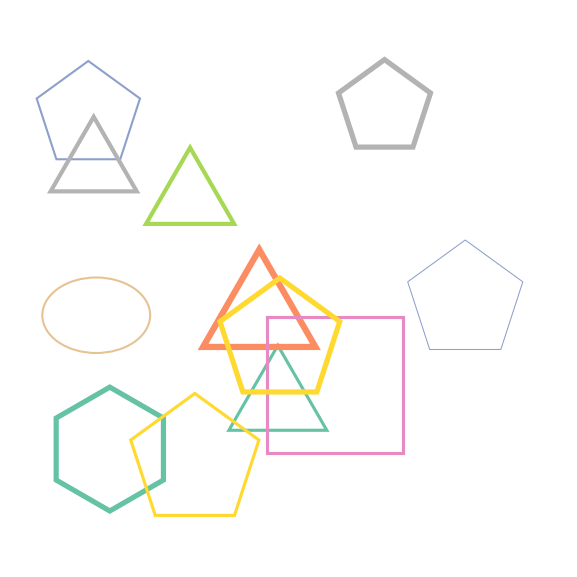[{"shape": "hexagon", "thickness": 2.5, "radius": 0.54, "center": [0.19, 0.222]}, {"shape": "triangle", "thickness": 1.5, "radius": 0.49, "center": [0.481, 0.303]}, {"shape": "triangle", "thickness": 3, "radius": 0.56, "center": [0.449, 0.455]}, {"shape": "pentagon", "thickness": 0.5, "radius": 0.52, "center": [0.806, 0.479]}, {"shape": "pentagon", "thickness": 1, "radius": 0.47, "center": [0.153, 0.799]}, {"shape": "square", "thickness": 1.5, "radius": 0.59, "center": [0.581, 0.333]}, {"shape": "triangle", "thickness": 2, "radius": 0.44, "center": [0.329, 0.655]}, {"shape": "pentagon", "thickness": 1.5, "radius": 0.58, "center": [0.337, 0.201]}, {"shape": "pentagon", "thickness": 2.5, "radius": 0.55, "center": [0.485, 0.409]}, {"shape": "oval", "thickness": 1, "radius": 0.47, "center": [0.167, 0.453]}, {"shape": "triangle", "thickness": 2, "radius": 0.43, "center": [0.162, 0.711]}, {"shape": "pentagon", "thickness": 2.5, "radius": 0.42, "center": [0.666, 0.812]}]